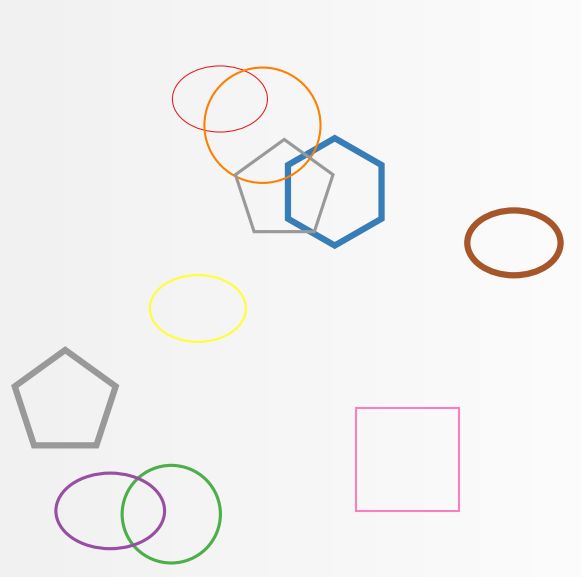[{"shape": "oval", "thickness": 0.5, "radius": 0.41, "center": [0.378, 0.828]}, {"shape": "hexagon", "thickness": 3, "radius": 0.46, "center": [0.576, 0.667]}, {"shape": "circle", "thickness": 1.5, "radius": 0.42, "center": [0.295, 0.109]}, {"shape": "oval", "thickness": 1.5, "radius": 0.47, "center": [0.19, 0.114]}, {"shape": "circle", "thickness": 1, "radius": 0.5, "center": [0.452, 0.782]}, {"shape": "oval", "thickness": 1, "radius": 0.41, "center": [0.34, 0.465]}, {"shape": "oval", "thickness": 3, "radius": 0.4, "center": [0.884, 0.579]}, {"shape": "square", "thickness": 1, "radius": 0.44, "center": [0.7, 0.203]}, {"shape": "pentagon", "thickness": 1.5, "radius": 0.44, "center": [0.489, 0.669]}, {"shape": "pentagon", "thickness": 3, "radius": 0.46, "center": [0.112, 0.302]}]